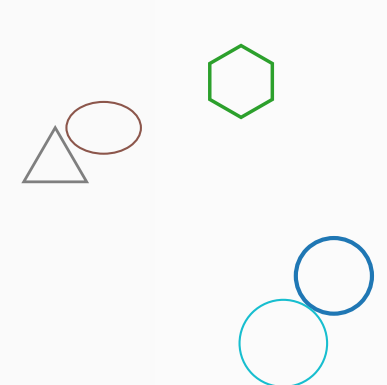[{"shape": "circle", "thickness": 3, "radius": 0.49, "center": [0.862, 0.283]}, {"shape": "hexagon", "thickness": 2.5, "radius": 0.47, "center": [0.622, 0.788]}, {"shape": "oval", "thickness": 1.5, "radius": 0.48, "center": [0.268, 0.668]}, {"shape": "triangle", "thickness": 2, "radius": 0.47, "center": [0.142, 0.575]}, {"shape": "circle", "thickness": 1.5, "radius": 0.56, "center": [0.731, 0.108]}]